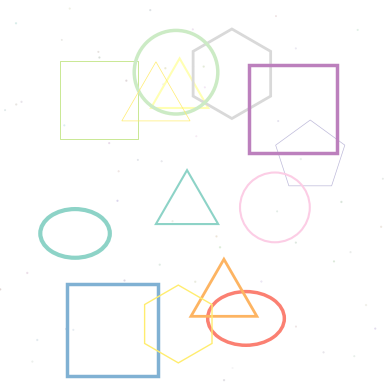[{"shape": "triangle", "thickness": 1.5, "radius": 0.47, "center": [0.486, 0.465]}, {"shape": "oval", "thickness": 3, "radius": 0.45, "center": [0.195, 0.394]}, {"shape": "triangle", "thickness": 1.5, "radius": 0.43, "center": [0.467, 0.762]}, {"shape": "pentagon", "thickness": 0.5, "radius": 0.47, "center": [0.806, 0.594]}, {"shape": "oval", "thickness": 2.5, "radius": 0.5, "center": [0.639, 0.173]}, {"shape": "square", "thickness": 2.5, "radius": 0.6, "center": [0.292, 0.142]}, {"shape": "triangle", "thickness": 2, "radius": 0.49, "center": [0.582, 0.228]}, {"shape": "square", "thickness": 0.5, "radius": 0.5, "center": [0.258, 0.741]}, {"shape": "circle", "thickness": 1.5, "radius": 0.45, "center": [0.714, 0.461]}, {"shape": "hexagon", "thickness": 2, "radius": 0.58, "center": [0.602, 0.808]}, {"shape": "square", "thickness": 2.5, "radius": 0.57, "center": [0.762, 0.717]}, {"shape": "circle", "thickness": 2.5, "radius": 0.54, "center": [0.457, 0.812]}, {"shape": "hexagon", "thickness": 1, "radius": 0.51, "center": [0.463, 0.158]}, {"shape": "triangle", "thickness": 0.5, "radius": 0.51, "center": [0.405, 0.737]}]